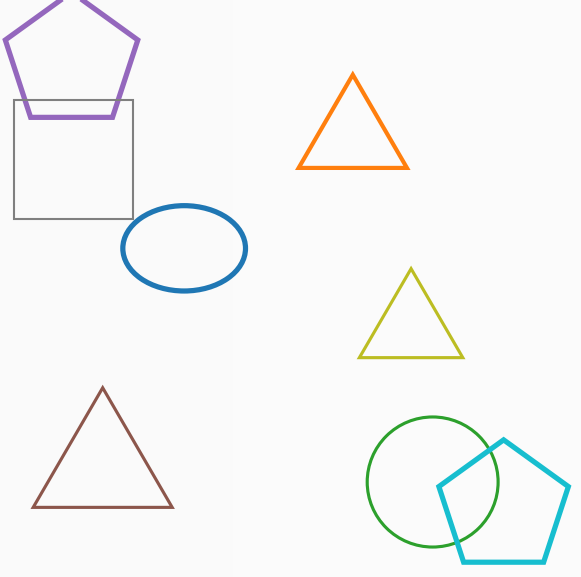[{"shape": "oval", "thickness": 2.5, "radius": 0.53, "center": [0.317, 0.569]}, {"shape": "triangle", "thickness": 2, "radius": 0.54, "center": [0.607, 0.762]}, {"shape": "circle", "thickness": 1.5, "radius": 0.56, "center": [0.744, 0.164]}, {"shape": "pentagon", "thickness": 2.5, "radius": 0.6, "center": [0.123, 0.893]}, {"shape": "triangle", "thickness": 1.5, "radius": 0.69, "center": [0.177, 0.19]}, {"shape": "square", "thickness": 1, "radius": 0.51, "center": [0.126, 0.723]}, {"shape": "triangle", "thickness": 1.5, "radius": 0.51, "center": [0.707, 0.431]}, {"shape": "pentagon", "thickness": 2.5, "radius": 0.59, "center": [0.866, 0.12]}]